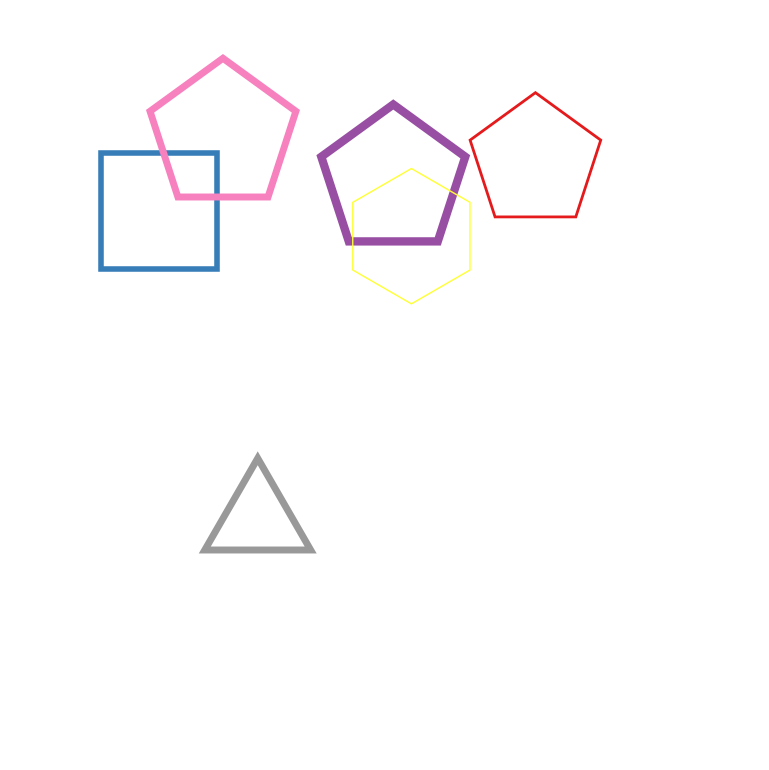[{"shape": "pentagon", "thickness": 1, "radius": 0.45, "center": [0.695, 0.79]}, {"shape": "square", "thickness": 2, "radius": 0.37, "center": [0.206, 0.726]}, {"shape": "pentagon", "thickness": 3, "radius": 0.49, "center": [0.511, 0.766]}, {"shape": "hexagon", "thickness": 0.5, "radius": 0.44, "center": [0.534, 0.693]}, {"shape": "pentagon", "thickness": 2.5, "radius": 0.5, "center": [0.29, 0.825]}, {"shape": "triangle", "thickness": 2.5, "radius": 0.4, "center": [0.335, 0.325]}]